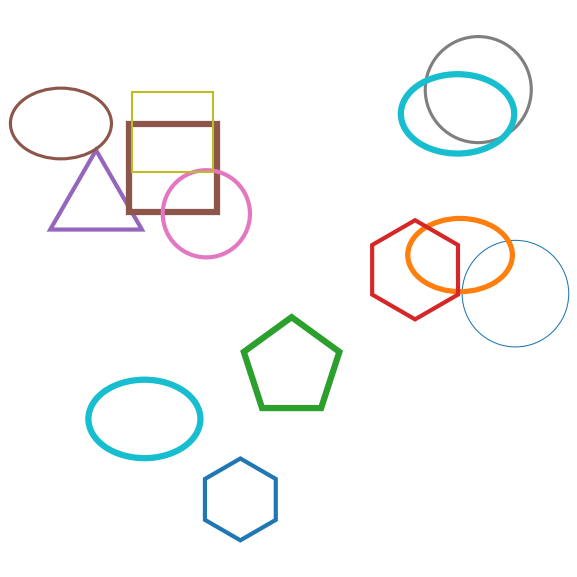[{"shape": "hexagon", "thickness": 2, "radius": 0.35, "center": [0.416, 0.134]}, {"shape": "circle", "thickness": 0.5, "radius": 0.46, "center": [0.893, 0.491]}, {"shape": "oval", "thickness": 2.5, "radius": 0.45, "center": [0.797, 0.558]}, {"shape": "pentagon", "thickness": 3, "radius": 0.44, "center": [0.505, 0.363]}, {"shape": "hexagon", "thickness": 2, "radius": 0.43, "center": [0.719, 0.532]}, {"shape": "triangle", "thickness": 2, "radius": 0.46, "center": [0.166, 0.647]}, {"shape": "square", "thickness": 3, "radius": 0.38, "center": [0.3, 0.708]}, {"shape": "oval", "thickness": 1.5, "radius": 0.44, "center": [0.106, 0.785]}, {"shape": "circle", "thickness": 2, "radius": 0.38, "center": [0.357, 0.629]}, {"shape": "circle", "thickness": 1.5, "radius": 0.46, "center": [0.828, 0.844]}, {"shape": "square", "thickness": 1, "radius": 0.35, "center": [0.299, 0.771]}, {"shape": "oval", "thickness": 3, "radius": 0.49, "center": [0.792, 0.802]}, {"shape": "oval", "thickness": 3, "radius": 0.49, "center": [0.25, 0.274]}]